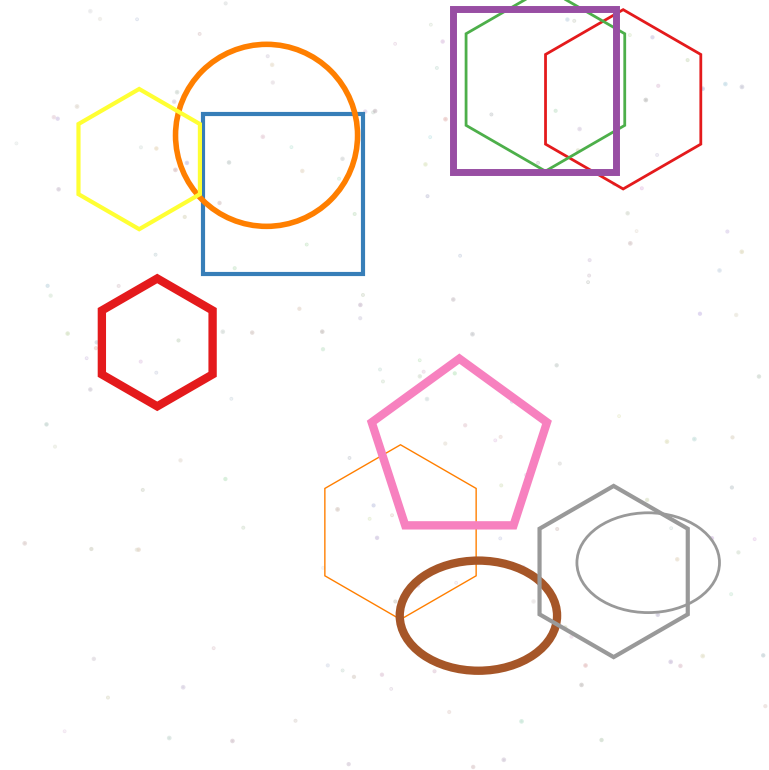[{"shape": "hexagon", "thickness": 1, "radius": 0.58, "center": [0.809, 0.871]}, {"shape": "hexagon", "thickness": 3, "radius": 0.42, "center": [0.204, 0.555]}, {"shape": "square", "thickness": 1.5, "radius": 0.52, "center": [0.367, 0.747]}, {"shape": "hexagon", "thickness": 1, "radius": 0.59, "center": [0.708, 0.897]}, {"shape": "square", "thickness": 2.5, "radius": 0.53, "center": [0.694, 0.882]}, {"shape": "hexagon", "thickness": 0.5, "radius": 0.57, "center": [0.52, 0.309]}, {"shape": "circle", "thickness": 2, "radius": 0.59, "center": [0.346, 0.824]}, {"shape": "hexagon", "thickness": 1.5, "radius": 0.46, "center": [0.181, 0.793]}, {"shape": "oval", "thickness": 3, "radius": 0.51, "center": [0.621, 0.2]}, {"shape": "pentagon", "thickness": 3, "radius": 0.6, "center": [0.597, 0.415]}, {"shape": "hexagon", "thickness": 1.5, "radius": 0.56, "center": [0.797, 0.258]}, {"shape": "oval", "thickness": 1, "radius": 0.46, "center": [0.842, 0.269]}]